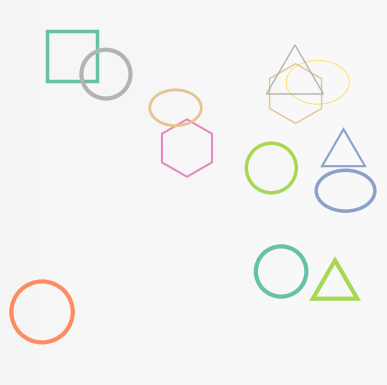[{"shape": "square", "thickness": 2.5, "radius": 0.32, "center": [0.186, 0.854]}, {"shape": "circle", "thickness": 3, "radius": 0.33, "center": [0.725, 0.295]}, {"shape": "circle", "thickness": 3, "radius": 0.4, "center": [0.109, 0.19]}, {"shape": "triangle", "thickness": 1.5, "radius": 0.32, "center": [0.886, 0.6]}, {"shape": "oval", "thickness": 2.5, "radius": 0.38, "center": [0.892, 0.505]}, {"shape": "hexagon", "thickness": 1.5, "radius": 0.37, "center": [0.482, 0.615]}, {"shape": "triangle", "thickness": 3, "radius": 0.33, "center": [0.865, 0.257]}, {"shape": "circle", "thickness": 2.5, "radius": 0.32, "center": [0.7, 0.564]}, {"shape": "oval", "thickness": 0.5, "radius": 0.41, "center": [0.82, 0.786]}, {"shape": "oval", "thickness": 2, "radius": 0.33, "center": [0.453, 0.72]}, {"shape": "hexagon", "thickness": 1, "radius": 0.39, "center": [0.763, 0.757]}, {"shape": "circle", "thickness": 3, "radius": 0.32, "center": [0.273, 0.808]}, {"shape": "triangle", "thickness": 1, "radius": 0.43, "center": [0.761, 0.798]}]